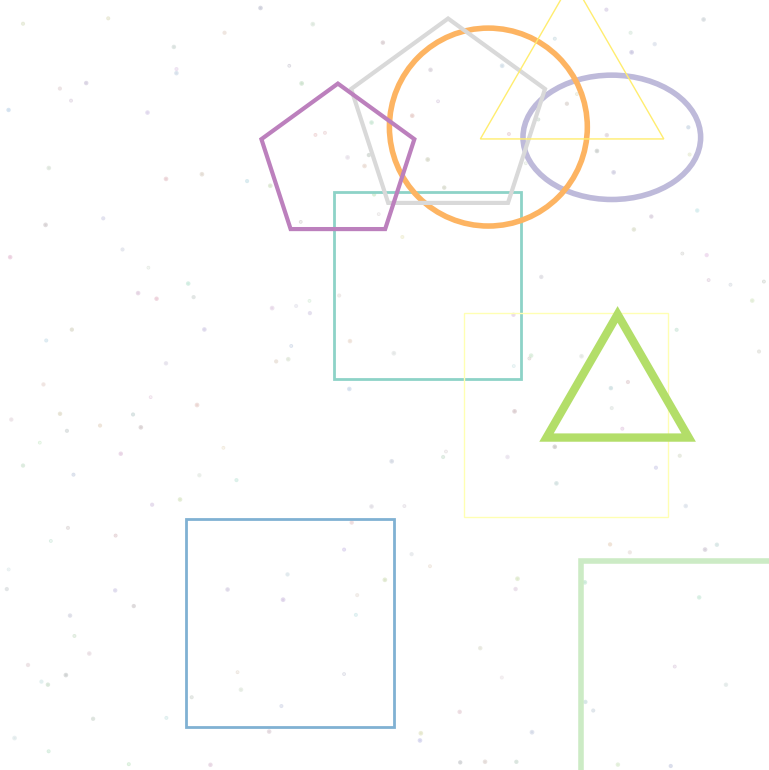[{"shape": "square", "thickness": 1, "radius": 0.61, "center": [0.555, 0.63]}, {"shape": "square", "thickness": 0.5, "radius": 0.66, "center": [0.736, 0.461]}, {"shape": "oval", "thickness": 2, "radius": 0.58, "center": [0.795, 0.822]}, {"shape": "square", "thickness": 1, "radius": 0.68, "center": [0.377, 0.191]}, {"shape": "circle", "thickness": 2, "radius": 0.64, "center": [0.634, 0.835]}, {"shape": "triangle", "thickness": 3, "radius": 0.53, "center": [0.802, 0.485]}, {"shape": "pentagon", "thickness": 1.5, "radius": 0.66, "center": [0.582, 0.844]}, {"shape": "pentagon", "thickness": 1.5, "radius": 0.52, "center": [0.439, 0.787]}, {"shape": "square", "thickness": 2, "radius": 0.7, "center": [0.895, 0.132]}, {"shape": "triangle", "thickness": 0.5, "radius": 0.69, "center": [0.743, 0.888]}]